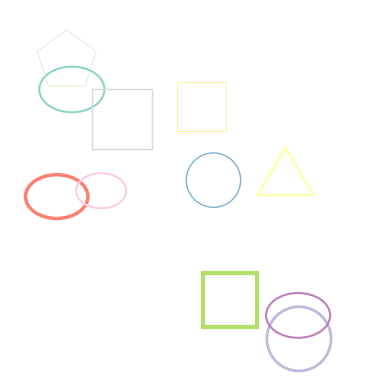[{"shape": "oval", "thickness": 1.5, "radius": 0.42, "center": [0.187, 0.768]}, {"shape": "triangle", "thickness": 2, "radius": 0.41, "center": [0.741, 0.535]}, {"shape": "circle", "thickness": 2, "radius": 0.42, "center": [0.777, 0.12]}, {"shape": "oval", "thickness": 2.5, "radius": 0.41, "center": [0.147, 0.489]}, {"shape": "circle", "thickness": 1, "radius": 0.35, "center": [0.554, 0.532]}, {"shape": "square", "thickness": 3, "radius": 0.35, "center": [0.597, 0.22]}, {"shape": "oval", "thickness": 1.5, "radius": 0.33, "center": [0.263, 0.505]}, {"shape": "square", "thickness": 1, "radius": 0.39, "center": [0.317, 0.691]}, {"shape": "oval", "thickness": 1.5, "radius": 0.42, "center": [0.774, 0.181]}, {"shape": "pentagon", "thickness": 0.5, "radius": 0.4, "center": [0.173, 0.842]}, {"shape": "square", "thickness": 0.5, "radius": 0.32, "center": [0.523, 0.723]}]